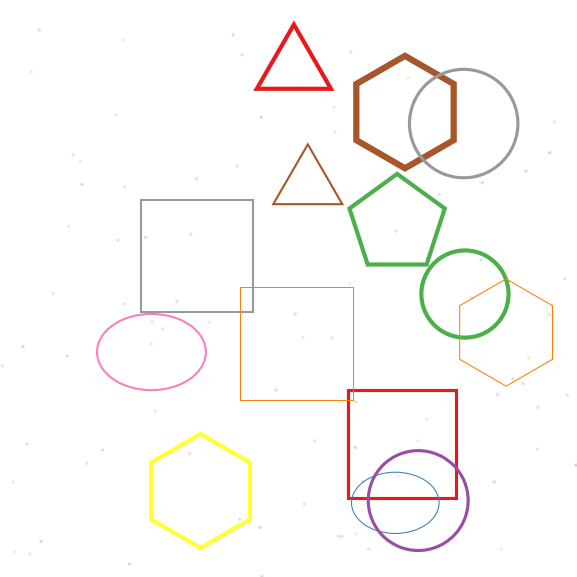[{"shape": "triangle", "thickness": 2, "radius": 0.37, "center": [0.509, 0.882]}, {"shape": "square", "thickness": 1.5, "radius": 0.47, "center": [0.697, 0.23]}, {"shape": "oval", "thickness": 0.5, "radius": 0.38, "center": [0.684, 0.128]}, {"shape": "pentagon", "thickness": 2, "radius": 0.43, "center": [0.688, 0.611]}, {"shape": "circle", "thickness": 2, "radius": 0.38, "center": [0.805, 0.49]}, {"shape": "circle", "thickness": 1.5, "radius": 0.43, "center": [0.724, 0.132]}, {"shape": "hexagon", "thickness": 0.5, "radius": 0.46, "center": [0.876, 0.423]}, {"shape": "square", "thickness": 0.5, "radius": 0.49, "center": [0.513, 0.404]}, {"shape": "hexagon", "thickness": 2, "radius": 0.49, "center": [0.347, 0.149]}, {"shape": "hexagon", "thickness": 3, "radius": 0.49, "center": [0.701, 0.805]}, {"shape": "triangle", "thickness": 1, "radius": 0.35, "center": [0.533, 0.68]}, {"shape": "oval", "thickness": 1, "radius": 0.47, "center": [0.262, 0.39]}, {"shape": "square", "thickness": 1, "radius": 0.48, "center": [0.341, 0.556]}, {"shape": "circle", "thickness": 1.5, "radius": 0.47, "center": [0.803, 0.785]}]